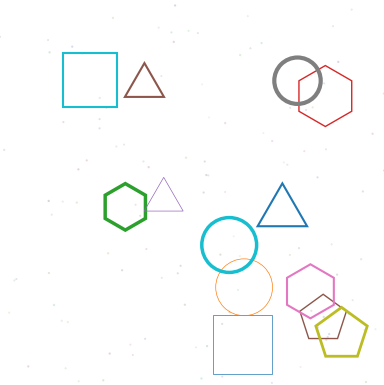[{"shape": "square", "thickness": 0.5, "radius": 0.39, "center": [0.63, 0.105]}, {"shape": "triangle", "thickness": 1.5, "radius": 0.37, "center": [0.733, 0.449]}, {"shape": "circle", "thickness": 0.5, "radius": 0.37, "center": [0.634, 0.254]}, {"shape": "hexagon", "thickness": 2.5, "radius": 0.3, "center": [0.325, 0.463]}, {"shape": "hexagon", "thickness": 1, "radius": 0.4, "center": [0.845, 0.751]}, {"shape": "triangle", "thickness": 0.5, "radius": 0.29, "center": [0.425, 0.481]}, {"shape": "triangle", "thickness": 1.5, "radius": 0.29, "center": [0.375, 0.778]}, {"shape": "pentagon", "thickness": 1, "radius": 0.32, "center": [0.839, 0.172]}, {"shape": "hexagon", "thickness": 1.5, "radius": 0.35, "center": [0.806, 0.243]}, {"shape": "circle", "thickness": 3, "radius": 0.3, "center": [0.773, 0.79]}, {"shape": "pentagon", "thickness": 2, "radius": 0.35, "center": [0.887, 0.131]}, {"shape": "circle", "thickness": 2.5, "radius": 0.36, "center": [0.595, 0.364]}, {"shape": "square", "thickness": 1.5, "radius": 0.35, "center": [0.234, 0.793]}]